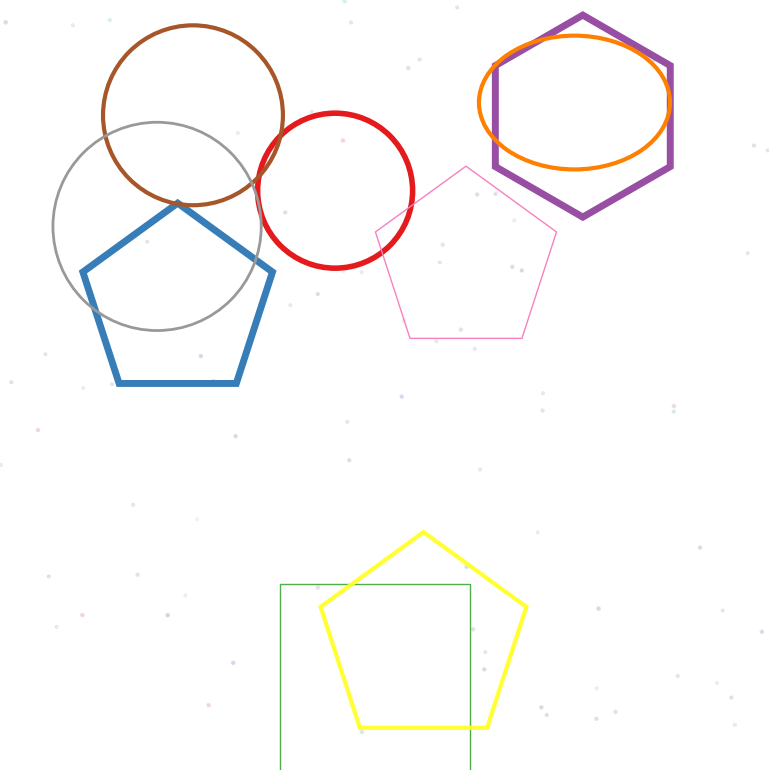[{"shape": "circle", "thickness": 2, "radius": 0.5, "center": [0.435, 0.752]}, {"shape": "pentagon", "thickness": 2.5, "radius": 0.65, "center": [0.231, 0.607]}, {"shape": "square", "thickness": 0.5, "radius": 0.62, "center": [0.488, 0.118]}, {"shape": "hexagon", "thickness": 2.5, "radius": 0.66, "center": [0.757, 0.849]}, {"shape": "oval", "thickness": 1.5, "radius": 0.62, "center": [0.746, 0.867]}, {"shape": "pentagon", "thickness": 1.5, "radius": 0.7, "center": [0.55, 0.168]}, {"shape": "circle", "thickness": 1.5, "radius": 0.58, "center": [0.251, 0.85]}, {"shape": "pentagon", "thickness": 0.5, "radius": 0.62, "center": [0.605, 0.661]}, {"shape": "circle", "thickness": 1, "radius": 0.68, "center": [0.204, 0.706]}]